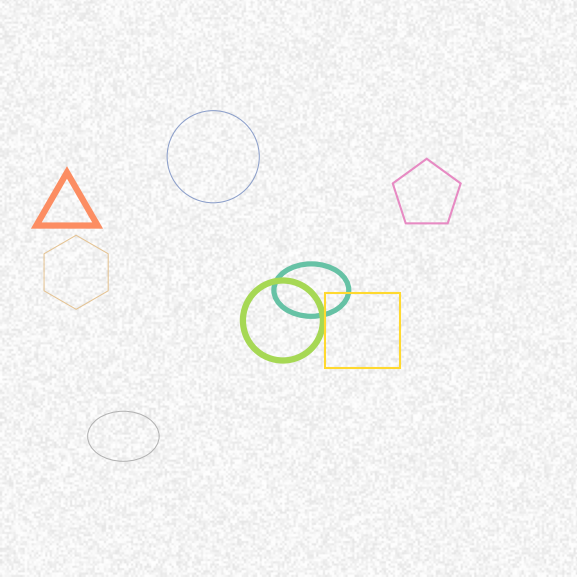[{"shape": "oval", "thickness": 2.5, "radius": 0.32, "center": [0.539, 0.497]}, {"shape": "triangle", "thickness": 3, "radius": 0.31, "center": [0.116, 0.639]}, {"shape": "circle", "thickness": 0.5, "radius": 0.4, "center": [0.369, 0.728]}, {"shape": "pentagon", "thickness": 1, "radius": 0.31, "center": [0.739, 0.662]}, {"shape": "circle", "thickness": 3, "radius": 0.35, "center": [0.49, 0.444]}, {"shape": "square", "thickness": 1, "radius": 0.33, "center": [0.627, 0.427]}, {"shape": "hexagon", "thickness": 0.5, "radius": 0.32, "center": [0.132, 0.528]}, {"shape": "oval", "thickness": 0.5, "radius": 0.31, "center": [0.214, 0.244]}]